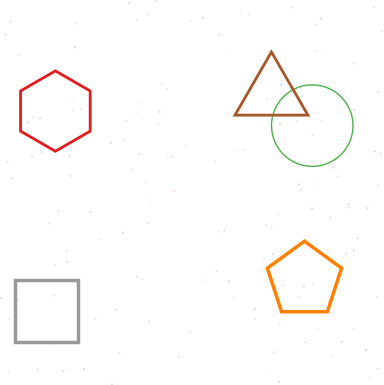[{"shape": "hexagon", "thickness": 2, "radius": 0.52, "center": [0.144, 0.712]}, {"shape": "circle", "thickness": 1, "radius": 0.53, "center": [0.811, 0.674]}, {"shape": "pentagon", "thickness": 2.5, "radius": 0.51, "center": [0.791, 0.272]}, {"shape": "triangle", "thickness": 2, "radius": 0.55, "center": [0.705, 0.756]}, {"shape": "square", "thickness": 2.5, "radius": 0.4, "center": [0.121, 0.193]}]